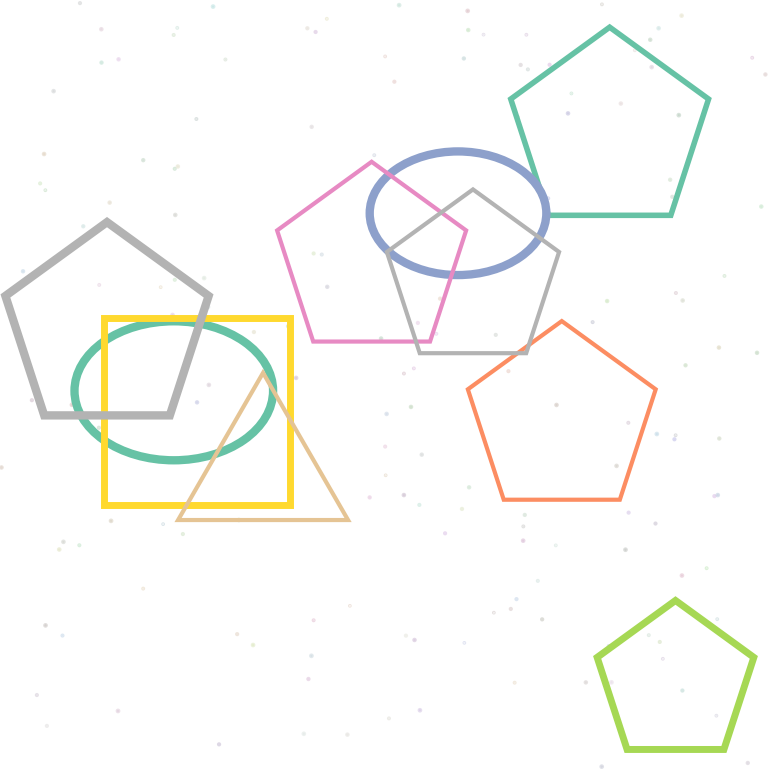[{"shape": "oval", "thickness": 3, "radius": 0.64, "center": [0.226, 0.492]}, {"shape": "pentagon", "thickness": 2, "radius": 0.68, "center": [0.792, 0.83]}, {"shape": "pentagon", "thickness": 1.5, "radius": 0.64, "center": [0.73, 0.455]}, {"shape": "oval", "thickness": 3, "radius": 0.57, "center": [0.595, 0.723]}, {"shape": "pentagon", "thickness": 1.5, "radius": 0.65, "center": [0.483, 0.661]}, {"shape": "pentagon", "thickness": 2.5, "radius": 0.53, "center": [0.877, 0.113]}, {"shape": "square", "thickness": 2.5, "radius": 0.61, "center": [0.256, 0.466]}, {"shape": "triangle", "thickness": 1.5, "radius": 0.64, "center": [0.342, 0.388]}, {"shape": "pentagon", "thickness": 1.5, "radius": 0.59, "center": [0.614, 0.636]}, {"shape": "pentagon", "thickness": 3, "radius": 0.69, "center": [0.139, 0.573]}]